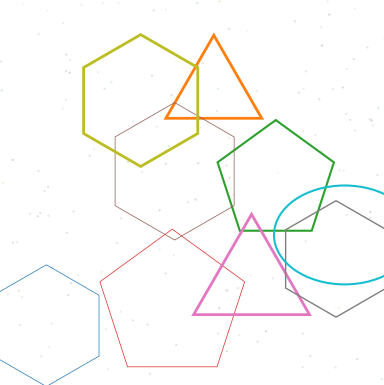[{"shape": "hexagon", "thickness": 0.5, "radius": 0.79, "center": [0.12, 0.154]}, {"shape": "triangle", "thickness": 2, "radius": 0.72, "center": [0.555, 0.765]}, {"shape": "pentagon", "thickness": 1.5, "radius": 0.79, "center": [0.716, 0.529]}, {"shape": "pentagon", "thickness": 0.5, "radius": 0.99, "center": [0.448, 0.207]}, {"shape": "hexagon", "thickness": 0.5, "radius": 0.89, "center": [0.454, 0.555]}, {"shape": "triangle", "thickness": 2, "radius": 0.87, "center": [0.653, 0.27]}, {"shape": "hexagon", "thickness": 1, "radius": 0.76, "center": [0.873, 0.328]}, {"shape": "hexagon", "thickness": 2, "radius": 0.86, "center": [0.365, 0.739]}, {"shape": "oval", "thickness": 1.5, "radius": 0.92, "center": [0.895, 0.39]}]